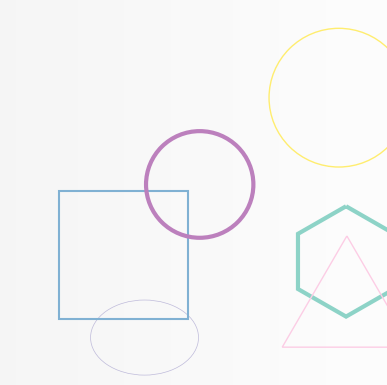[{"shape": "hexagon", "thickness": 3, "radius": 0.72, "center": [0.893, 0.321]}, {"shape": "oval", "thickness": 0.5, "radius": 0.7, "center": [0.373, 0.123]}, {"shape": "square", "thickness": 1.5, "radius": 0.83, "center": [0.319, 0.338]}, {"shape": "triangle", "thickness": 1, "radius": 0.96, "center": [0.895, 0.195]}, {"shape": "circle", "thickness": 3, "radius": 0.69, "center": [0.515, 0.521]}, {"shape": "circle", "thickness": 1, "radius": 0.9, "center": [0.874, 0.746]}]